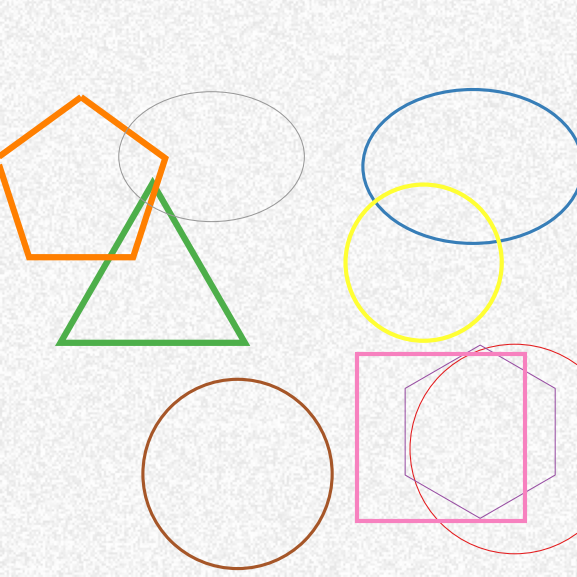[{"shape": "circle", "thickness": 0.5, "radius": 0.91, "center": [0.891, 0.222]}, {"shape": "oval", "thickness": 1.5, "radius": 0.95, "center": [0.819, 0.711]}, {"shape": "triangle", "thickness": 3, "radius": 0.92, "center": [0.264, 0.498]}, {"shape": "hexagon", "thickness": 0.5, "radius": 0.75, "center": [0.831, 0.252]}, {"shape": "pentagon", "thickness": 3, "radius": 0.77, "center": [0.14, 0.678]}, {"shape": "circle", "thickness": 2, "radius": 0.68, "center": [0.734, 0.544]}, {"shape": "circle", "thickness": 1.5, "radius": 0.82, "center": [0.411, 0.178]}, {"shape": "square", "thickness": 2, "radius": 0.73, "center": [0.764, 0.241]}, {"shape": "oval", "thickness": 0.5, "radius": 0.8, "center": [0.366, 0.728]}]